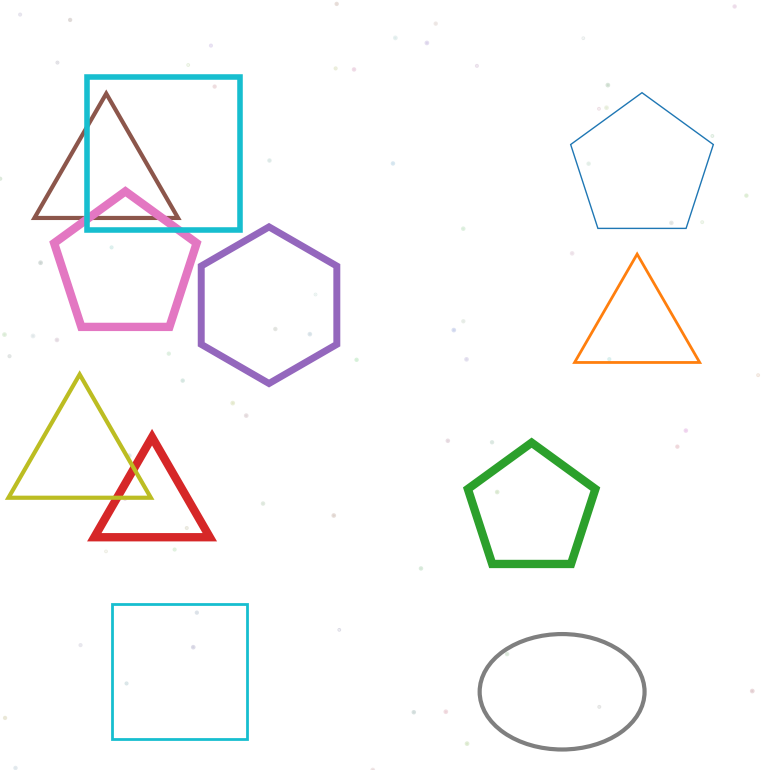[{"shape": "pentagon", "thickness": 0.5, "radius": 0.49, "center": [0.834, 0.782]}, {"shape": "triangle", "thickness": 1, "radius": 0.47, "center": [0.827, 0.576]}, {"shape": "pentagon", "thickness": 3, "radius": 0.44, "center": [0.69, 0.338]}, {"shape": "triangle", "thickness": 3, "radius": 0.43, "center": [0.197, 0.346]}, {"shape": "hexagon", "thickness": 2.5, "radius": 0.51, "center": [0.349, 0.604]}, {"shape": "triangle", "thickness": 1.5, "radius": 0.54, "center": [0.138, 0.771]}, {"shape": "pentagon", "thickness": 3, "radius": 0.49, "center": [0.163, 0.654]}, {"shape": "oval", "thickness": 1.5, "radius": 0.54, "center": [0.73, 0.102]}, {"shape": "triangle", "thickness": 1.5, "radius": 0.53, "center": [0.103, 0.407]}, {"shape": "square", "thickness": 1, "radius": 0.44, "center": [0.233, 0.128]}, {"shape": "square", "thickness": 2, "radius": 0.5, "center": [0.213, 0.801]}]